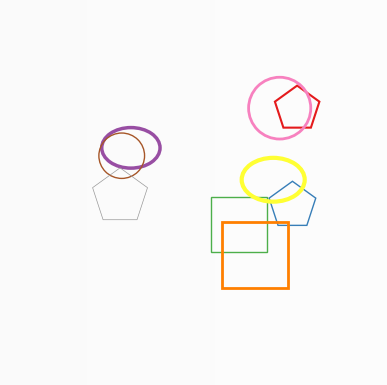[{"shape": "pentagon", "thickness": 1.5, "radius": 0.3, "center": [0.767, 0.717]}, {"shape": "pentagon", "thickness": 1, "radius": 0.32, "center": [0.755, 0.466]}, {"shape": "square", "thickness": 1, "radius": 0.36, "center": [0.617, 0.416]}, {"shape": "oval", "thickness": 2.5, "radius": 0.38, "center": [0.338, 0.616]}, {"shape": "square", "thickness": 2, "radius": 0.43, "center": [0.659, 0.338]}, {"shape": "oval", "thickness": 3, "radius": 0.41, "center": [0.705, 0.533]}, {"shape": "circle", "thickness": 1, "radius": 0.29, "center": [0.314, 0.596]}, {"shape": "circle", "thickness": 2, "radius": 0.4, "center": [0.722, 0.719]}, {"shape": "pentagon", "thickness": 0.5, "radius": 0.37, "center": [0.31, 0.49]}]